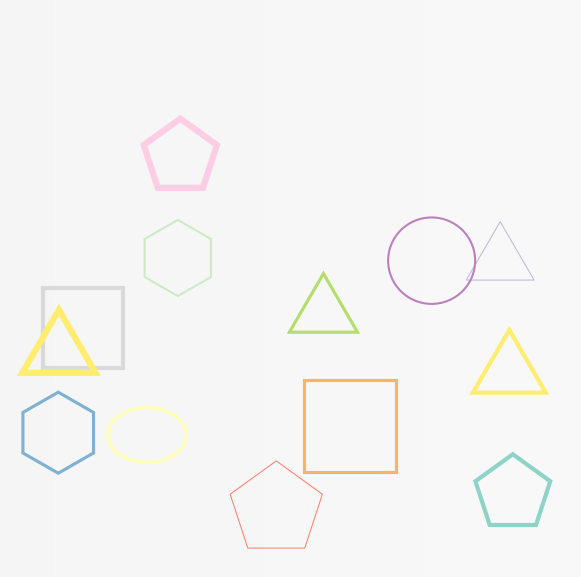[{"shape": "pentagon", "thickness": 2, "radius": 0.34, "center": [0.882, 0.145]}, {"shape": "oval", "thickness": 1.5, "radius": 0.34, "center": [0.253, 0.246]}, {"shape": "triangle", "thickness": 0.5, "radius": 0.34, "center": [0.861, 0.548]}, {"shape": "pentagon", "thickness": 0.5, "radius": 0.42, "center": [0.475, 0.118]}, {"shape": "hexagon", "thickness": 1.5, "radius": 0.35, "center": [0.1, 0.25]}, {"shape": "square", "thickness": 1.5, "radius": 0.4, "center": [0.603, 0.261]}, {"shape": "triangle", "thickness": 1.5, "radius": 0.34, "center": [0.556, 0.458]}, {"shape": "pentagon", "thickness": 3, "radius": 0.33, "center": [0.31, 0.727]}, {"shape": "square", "thickness": 2, "radius": 0.34, "center": [0.142, 0.431]}, {"shape": "circle", "thickness": 1, "radius": 0.37, "center": [0.743, 0.548]}, {"shape": "hexagon", "thickness": 1, "radius": 0.33, "center": [0.306, 0.552]}, {"shape": "triangle", "thickness": 3, "radius": 0.36, "center": [0.101, 0.39]}, {"shape": "triangle", "thickness": 2, "radius": 0.36, "center": [0.876, 0.355]}]